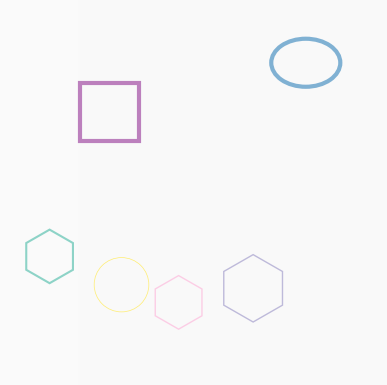[{"shape": "hexagon", "thickness": 1.5, "radius": 0.35, "center": [0.128, 0.334]}, {"shape": "hexagon", "thickness": 1, "radius": 0.44, "center": [0.653, 0.251]}, {"shape": "oval", "thickness": 3, "radius": 0.45, "center": [0.789, 0.837]}, {"shape": "hexagon", "thickness": 1, "radius": 0.35, "center": [0.461, 0.215]}, {"shape": "square", "thickness": 3, "radius": 0.38, "center": [0.282, 0.709]}, {"shape": "circle", "thickness": 0.5, "radius": 0.35, "center": [0.314, 0.26]}]